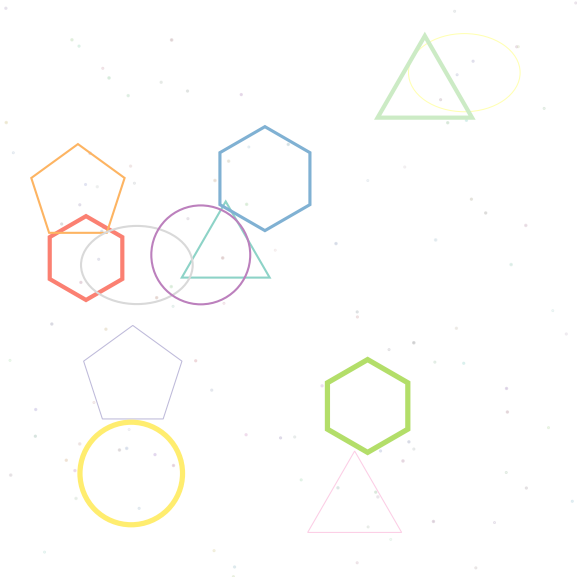[{"shape": "triangle", "thickness": 1, "radius": 0.44, "center": [0.391, 0.562]}, {"shape": "oval", "thickness": 0.5, "radius": 0.48, "center": [0.804, 0.873]}, {"shape": "pentagon", "thickness": 0.5, "radius": 0.45, "center": [0.23, 0.346]}, {"shape": "hexagon", "thickness": 2, "radius": 0.36, "center": [0.149, 0.552]}, {"shape": "hexagon", "thickness": 1.5, "radius": 0.45, "center": [0.459, 0.69]}, {"shape": "pentagon", "thickness": 1, "radius": 0.42, "center": [0.135, 0.665]}, {"shape": "hexagon", "thickness": 2.5, "radius": 0.4, "center": [0.637, 0.296]}, {"shape": "triangle", "thickness": 0.5, "radius": 0.47, "center": [0.614, 0.124]}, {"shape": "oval", "thickness": 1, "radius": 0.48, "center": [0.237, 0.54]}, {"shape": "circle", "thickness": 1, "radius": 0.43, "center": [0.348, 0.558]}, {"shape": "triangle", "thickness": 2, "radius": 0.47, "center": [0.736, 0.843]}, {"shape": "circle", "thickness": 2.5, "radius": 0.44, "center": [0.227, 0.179]}]